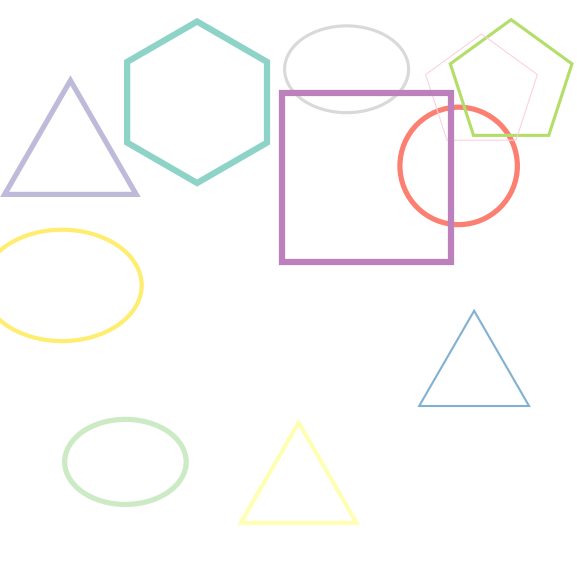[{"shape": "hexagon", "thickness": 3, "radius": 0.7, "center": [0.341, 0.822]}, {"shape": "triangle", "thickness": 2, "radius": 0.58, "center": [0.517, 0.152]}, {"shape": "triangle", "thickness": 2.5, "radius": 0.66, "center": [0.122, 0.728]}, {"shape": "circle", "thickness": 2.5, "radius": 0.51, "center": [0.794, 0.712]}, {"shape": "triangle", "thickness": 1, "radius": 0.55, "center": [0.821, 0.351]}, {"shape": "pentagon", "thickness": 1.5, "radius": 0.55, "center": [0.885, 0.854]}, {"shape": "pentagon", "thickness": 0.5, "radius": 0.51, "center": [0.834, 0.839]}, {"shape": "oval", "thickness": 1.5, "radius": 0.54, "center": [0.6, 0.879]}, {"shape": "square", "thickness": 3, "radius": 0.73, "center": [0.635, 0.692]}, {"shape": "oval", "thickness": 2.5, "radius": 0.53, "center": [0.217, 0.199]}, {"shape": "oval", "thickness": 2, "radius": 0.69, "center": [0.108, 0.505]}]